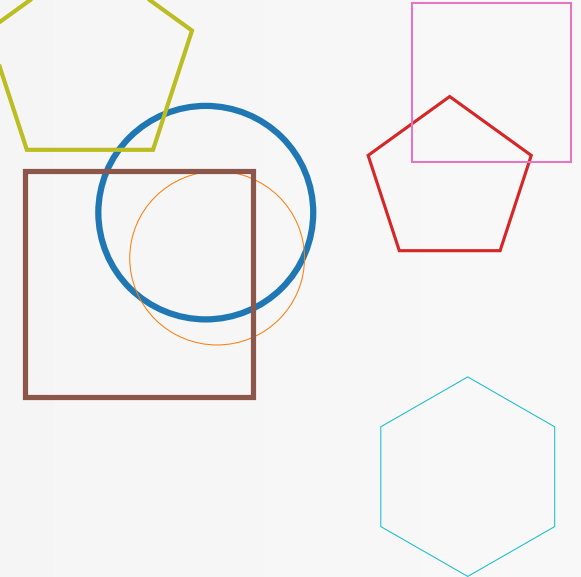[{"shape": "circle", "thickness": 3, "radius": 0.92, "center": [0.354, 0.631]}, {"shape": "circle", "thickness": 0.5, "radius": 0.75, "center": [0.374, 0.552]}, {"shape": "pentagon", "thickness": 1.5, "radius": 0.74, "center": [0.774, 0.684]}, {"shape": "square", "thickness": 2.5, "radius": 0.98, "center": [0.24, 0.508]}, {"shape": "square", "thickness": 1, "radius": 0.69, "center": [0.846, 0.856]}, {"shape": "pentagon", "thickness": 2, "radius": 0.92, "center": [0.155, 0.889]}, {"shape": "hexagon", "thickness": 0.5, "radius": 0.86, "center": [0.805, 0.174]}]